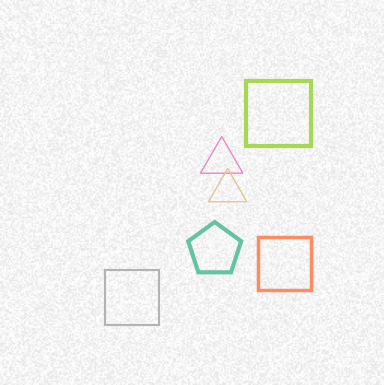[{"shape": "pentagon", "thickness": 3, "radius": 0.36, "center": [0.558, 0.351]}, {"shape": "square", "thickness": 2.5, "radius": 0.34, "center": [0.74, 0.315]}, {"shape": "triangle", "thickness": 1, "radius": 0.32, "center": [0.576, 0.582]}, {"shape": "square", "thickness": 3, "radius": 0.42, "center": [0.722, 0.706]}, {"shape": "triangle", "thickness": 1, "radius": 0.29, "center": [0.591, 0.505]}, {"shape": "square", "thickness": 1.5, "radius": 0.35, "center": [0.342, 0.227]}]